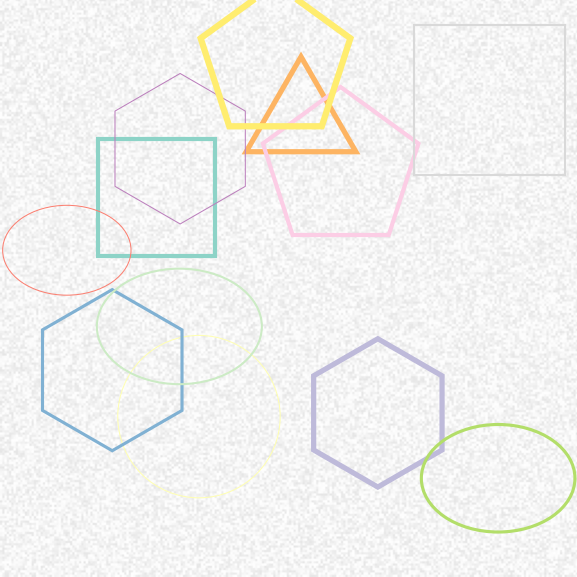[{"shape": "square", "thickness": 2, "radius": 0.5, "center": [0.271, 0.657]}, {"shape": "circle", "thickness": 0.5, "radius": 0.7, "center": [0.345, 0.278]}, {"shape": "hexagon", "thickness": 2.5, "radius": 0.64, "center": [0.654, 0.284]}, {"shape": "oval", "thickness": 0.5, "radius": 0.56, "center": [0.116, 0.566]}, {"shape": "hexagon", "thickness": 1.5, "radius": 0.7, "center": [0.194, 0.358]}, {"shape": "triangle", "thickness": 2.5, "radius": 0.55, "center": [0.521, 0.791]}, {"shape": "oval", "thickness": 1.5, "radius": 0.66, "center": [0.863, 0.171]}, {"shape": "pentagon", "thickness": 2, "radius": 0.71, "center": [0.59, 0.707]}, {"shape": "square", "thickness": 1, "radius": 0.65, "center": [0.847, 0.826]}, {"shape": "hexagon", "thickness": 0.5, "radius": 0.65, "center": [0.312, 0.742]}, {"shape": "oval", "thickness": 1, "radius": 0.71, "center": [0.311, 0.434]}, {"shape": "pentagon", "thickness": 3, "radius": 0.68, "center": [0.477, 0.891]}]